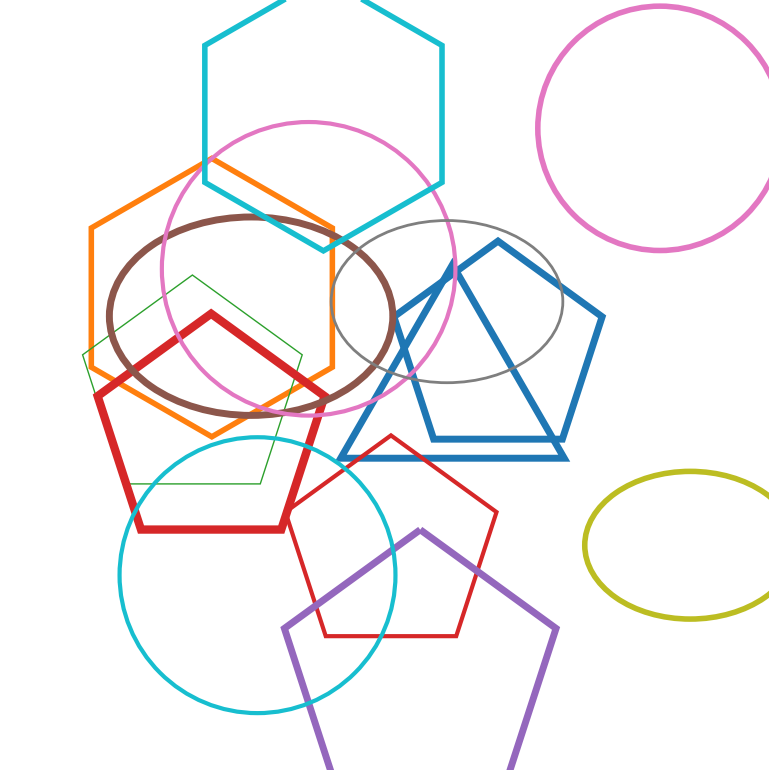[{"shape": "pentagon", "thickness": 2.5, "radius": 0.71, "center": [0.647, 0.545]}, {"shape": "triangle", "thickness": 2.5, "radius": 0.84, "center": [0.588, 0.489]}, {"shape": "hexagon", "thickness": 2, "radius": 0.9, "center": [0.275, 0.614]}, {"shape": "pentagon", "thickness": 0.5, "radius": 0.75, "center": [0.25, 0.493]}, {"shape": "pentagon", "thickness": 3, "radius": 0.77, "center": [0.274, 0.438]}, {"shape": "pentagon", "thickness": 1.5, "radius": 0.72, "center": [0.508, 0.29]}, {"shape": "pentagon", "thickness": 2.5, "radius": 0.93, "center": [0.546, 0.127]}, {"shape": "oval", "thickness": 2.5, "radius": 0.92, "center": [0.326, 0.589]}, {"shape": "circle", "thickness": 2, "radius": 0.79, "center": [0.857, 0.833]}, {"shape": "circle", "thickness": 1.5, "radius": 0.95, "center": [0.401, 0.651]}, {"shape": "oval", "thickness": 1, "radius": 0.75, "center": [0.581, 0.608]}, {"shape": "oval", "thickness": 2, "radius": 0.68, "center": [0.896, 0.292]}, {"shape": "hexagon", "thickness": 2, "radius": 0.89, "center": [0.42, 0.852]}, {"shape": "circle", "thickness": 1.5, "radius": 0.9, "center": [0.334, 0.253]}]